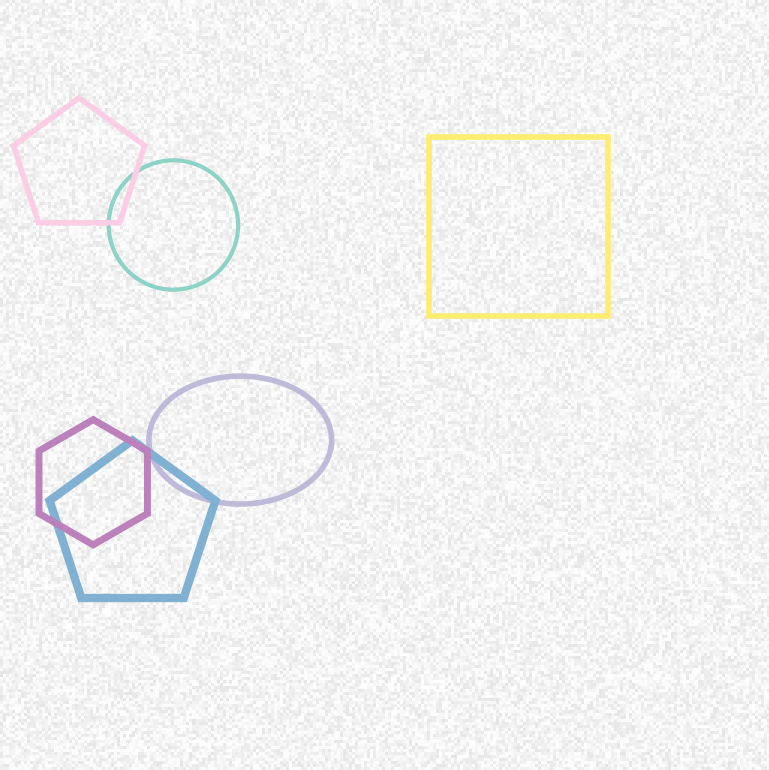[{"shape": "circle", "thickness": 1.5, "radius": 0.42, "center": [0.225, 0.708]}, {"shape": "oval", "thickness": 2, "radius": 0.59, "center": [0.312, 0.428]}, {"shape": "pentagon", "thickness": 3, "radius": 0.57, "center": [0.172, 0.315]}, {"shape": "pentagon", "thickness": 2, "radius": 0.45, "center": [0.103, 0.783]}, {"shape": "hexagon", "thickness": 2.5, "radius": 0.41, "center": [0.121, 0.374]}, {"shape": "square", "thickness": 2, "radius": 0.58, "center": [0.673, 0.705]}]